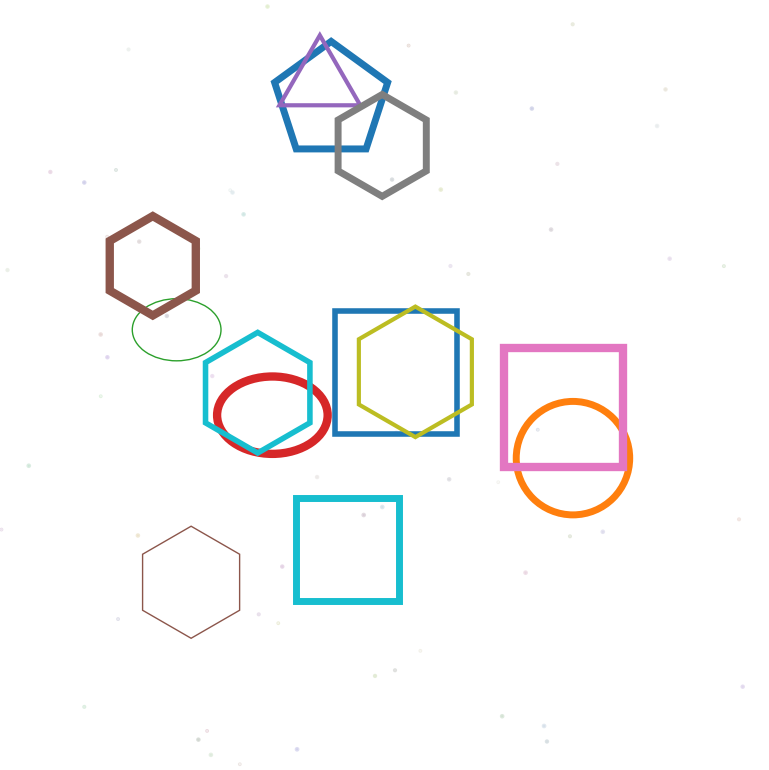[{"shape": "square", "thickness": 2, "radius": 0.4, "center": [0.514, 0.516]}, {"shape": "pentagon", "thickness": 2.5, "radius": 0.39, "center": [0.43, 0.869]}, {"shape": "circle", "thickness": 2.5, "radius": 0.37, "center": [0.744, 0.405]}, {"shape": "oval", "thickness": 0.5, "radius": 0.29, "center": [0.229, 0.572]}, {"shape": "oval", "thickness": 3, "radius": 0.36, "center": [0.354, 0.461]}, {"shape": "triangle", "thickness": 1.5, "radius": 0.3, "center": [0.415, 0.894]}, {"shape": "hexagon", "thickness": 3, "radius": 0.32, "center": [0.198, 0.655]}, {"shape": "hexagon", "thickness": 0.5, "radius": 0.36, "center": [0.248, 0.244]}, {"shape": "square", "thickness": 3, "radius": 0.39, "center": [0.731, 0.471]}, {"shape": "hexagon", "thickness": 2.5, "radius": 0.33, "center": [0.496, 0.811]}, {"shape": "hexagon", "thickness": 1.5, "radius": 0.42, "center": [0.539, 0.517]}, {"shape": "square", "thickness": 2.5, "radius": 0.33, "center": [0.451, 0.286]}, {"shape": "hexagon", "thickness": 2, "radius": 0.39, "center": [0.335, 0.49]}]